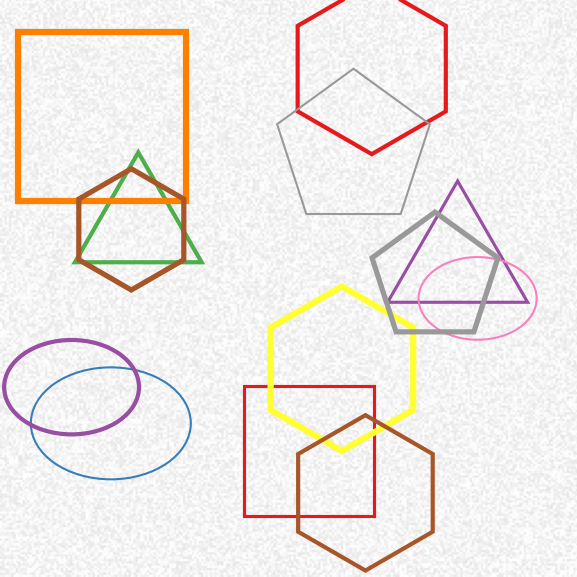[{"shape": "square", "thickness": 1.5, "radius": 0.56, "center": [0.534, 0.219]}, {"shape": "hexagon", "thickness": 2, "radius": 0.74, "center": [0.644, 0.88]}, {"shape": "oval", "thickness": 1, "radius": 0.69, "center": [0.192, 0.266]}, {"shape": "triangle", "thickness": 2, "radius": 0.63, "center": [0.239, 0.608]}, {"shape": "oval", "thickness": 2, "radius": 0.58, "center": [0.124, 0.329]}, {"shape": "triangle", "thickness": 1.5, "radius": 0.7, "center": [0.792, 0.546]}, {"shape": "square", "thickness": 3, "radius": 0.73, "center": [0.177, 0.798]}, {"shape": "hexagon", "thickness": 3, "radius": 0.71, "center": [0.592, 0.361]}, {"shape": "hexagon", "thickness": 2.5, "radius": 0.52, "center": [0.227, 0.602]}, {"shape": "hexagon", "thickness": 2, "radius": 0.67, "center": [0.633, 0.146]}, {"shape": "oval", "thickness": 1, "radius": 0.51, "center": [0.827, 0.482]}, {"shape": "pentagon", "thickness": 1, "radius": 0.7, "center": [0.612, 0.741]}, {"shape": "pentagon", "thickness": 2.5, "radius": 0.57, "center": [0.753, 0.517]}]